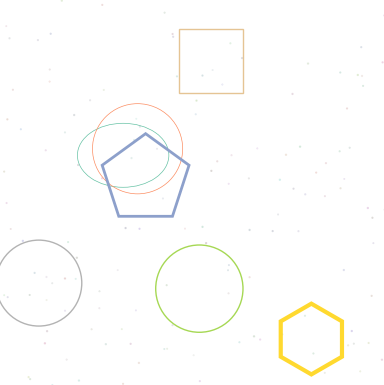[{"shape": "oval", "thickness": 0.5, "radius": 0.59, "center": [0.32, 0.597]}, {"shape": "circle", "thickness": 0.5, "radius": 0.59, "center": [0.357, 0.614]}, {"shape": "pentagon", "thickness": 2, "radius": 0.59, "center": [0.378, 0.534]}, {"shape": "circle", "thickness": 1, "radius": 0.57, "center": [0.518, 0.25]}, {"shape": "hexagon", "thickness": 3, "radius": 0.46, "center": [0.809, 0.119]}, {"shape": "square", "thickness": 1, "radius": 0.42, "center": [0.548, 0.842]}, {"shape": "circle", "thickness": 1, "radius": 0.56, "center": [0.101, 0.265]}]